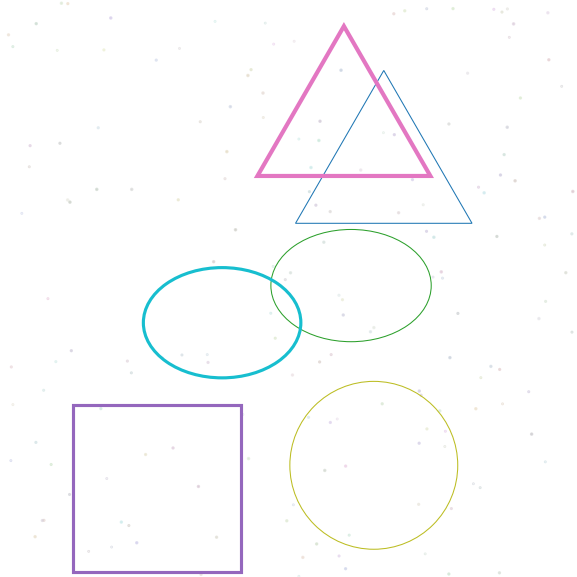[{"shape": "triangle", "thickness": 0.5, "radius": 0.88, "center": [0.665, 0.701]}, {"shape": "oval", "thickness": 0.5, "radius": 0.69, "center": [0.608, 0.505]}, {"shape": "square", "thickness": 1.5, "radius": 0.73, "center": [0.272, 0.154]}, {"shape": "triangle", "thickness": 2, "radius": 0.86, "center": [0.596, 0.781]}, {"shape": "circle", "thickness": 0.5, "radius": 0.73, "center": [0.647, 0.193]}, {"shape": "oval", "thickness": 1.5, "radius": 0.68, "center": [0.385, 0.44]}]